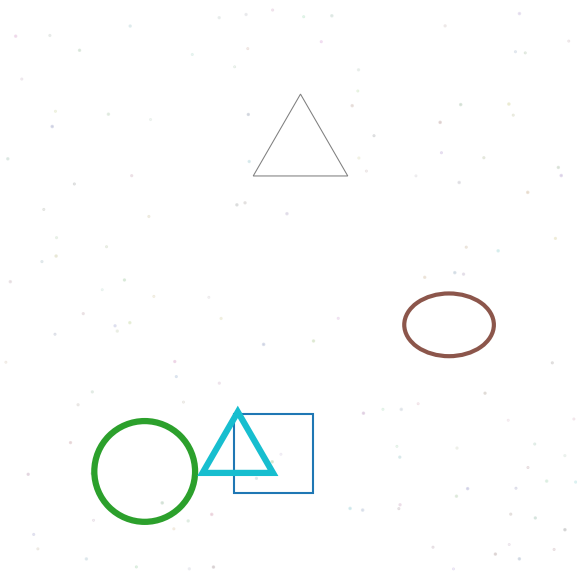[{"shape": "square", "thickness": 1, "radius": 0.34, "center": [0.473, 0.214]}, {"shape": "circle", "thickness": 3, "radius": 0.44, "center": [0.251, 0.183]}, {"shape": "oval", "thickness": 2, "radius": 0.39, "center": [0.778, 0.437]}, {"shape": "triangle", "thickness": 0.5, "radius": 0.47, "center": [0.52, 0.742]}, {"shape": "triangle", "thickness": 3, "radius": 0.35, "center": [0.412, 0.215]}]